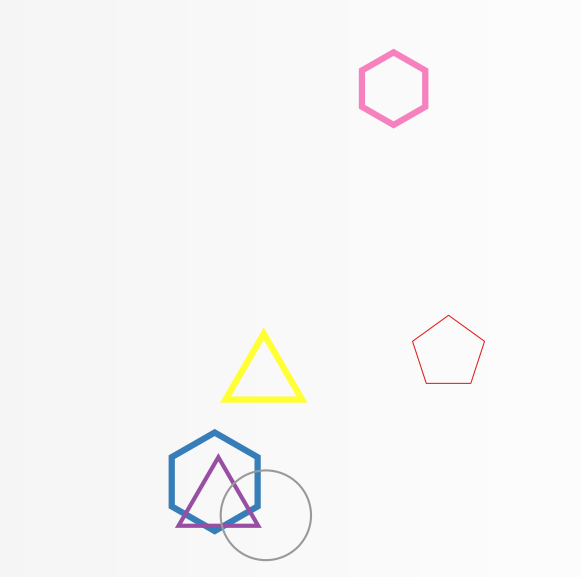[{"shape": "pentagon", "thickness": 0.5, "radius": 0.33, "center": [0.772, 0.388]}, {"shape": "hexagon", "thickness": 3, "radius": 0.43, "center": [0.369, 0.165]}, {"shape": "triangle", "thickness": 2, "radius": 0.4, "center": [0.376, 0.128]}, {"shape": "triangle", "thickness": 3, "radius": 0.38, "center": [0.454, 0.345]}, {"shape": "hexagon", "thickness": 3, "radius": 0.31, "center": [0.677, 0.846]}, {"shape": "circle", "thickness": 1, "radius": 0.39, "center": [0.457, 0.107]}]